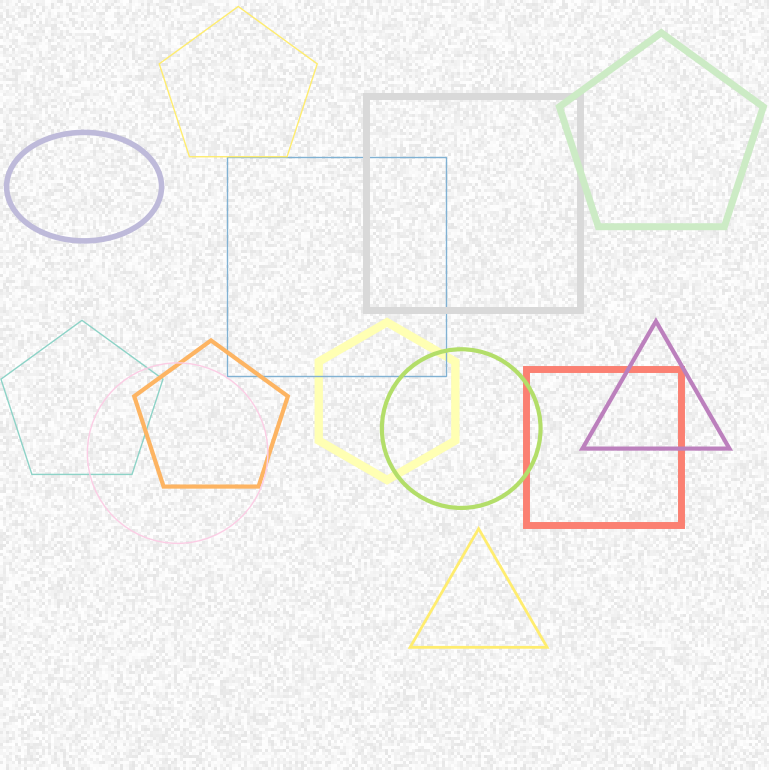[{"shape": "pentagon", "thickness": 0.5, "radius": 0.55, "center": [0.106, 0.473]}, {"shape": "hexagon", "thickness": 3, "radius": 0.51, "center": [0.503, 0.479]}, {"shape": "oval", "thickness": 2, "radius": 0.5, "center": [0.109, 0.758]}, {"shape": "square", "thickness": 2.5, "radius": 0.5, "center": [0.783, 0.419]}, {"shape": "square", "thickness": 0.5, "radius": 0.71, "center": [0.437, 0.654]}, {"shape": "pentagon", "thickness": 1.5, "radius": 0.52, "center": [0.274, 0.453]}, {"shape": "circle", "thickness": 1.5, "radius": 0.52, "center": [0.599, 0.443]}, {"shape": "circle", "thickness": 0.5, "radius": 0.59, "center": [0.231, 0.412]}, {"shape": "square", "thickness": 2.5, "radius": 0.69, "center": [0.614, 0.737]}, {"shape": "triangle", "thickness": 1.5, "radius": 0.55, "center": [0.852, 0.473]}, {"shape": "pentagon", "thickness": 2.5, "radius": 0.7, "center": [0.859, 0.818]}, {"shape": "triangle", "thickness": 1, "radius": 0.51, "center": [0.622, 0.211]}, {"shape": "pentagon", "thickness": 0.5, "radius": 0.54, "center": [0.309, 0.884]}]